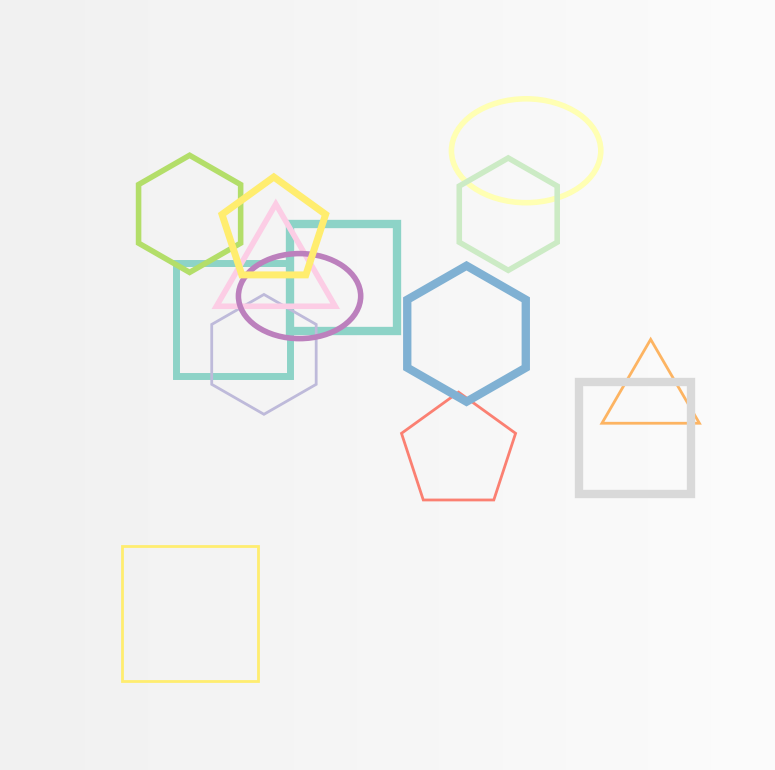[{"shape": "square", "thickness": 3, "radius": 0.35, "center": [0.444, 0.64]}, {"shape": "square", "thickness": 2.5, "radius": 0.37, "center": [0.301, 0.585]}, {"shape": "oval", "thickness": 2, "radius": 0.48, "center": [0.679, 0.804]}, {"shape": "hexagon", "thickness": 1, "radius": 0.39, "center": [0.341, 0.54]}, {"shape": "pentagon", "thickness": 1, "radius": 0.39, "center": [0.592, 0.413]}, {"shape": "hexagon", "thickness": 3, "radius": 0.44, "center": [0.602, 0.567]}, {"shape": "triangle", "thickness": 1, "radius": 0.36, "center": [0.84, 0.487]}, {"shape": "hexagon", "thickness": 2, "radius": 0.38, "center": [0.245, 0.722]}, {"shape": "triangle", "thickness": 2, "radius": 0.44, "center": [0.356, 0.647]}, {"shape": "square", "thickness": 3, "radius": 0.36, "center": [0.82, 0.431]}, {"shape": "oval", "thickness": 2, "radius": 0.39, "center": [0.387, 0.615]}, {"shape": "hexagon", "thickness": 2, "radius": 0.36, "center": [0.656, 0.722]}, {"shape": "square", "thickness": 1, "radius": 0.44, "center": [0.246, 0.203]}, {"shape": "pentagon", "thickness": 2.5, "radius": 0.35, "center": [0.353, 0.7]}]